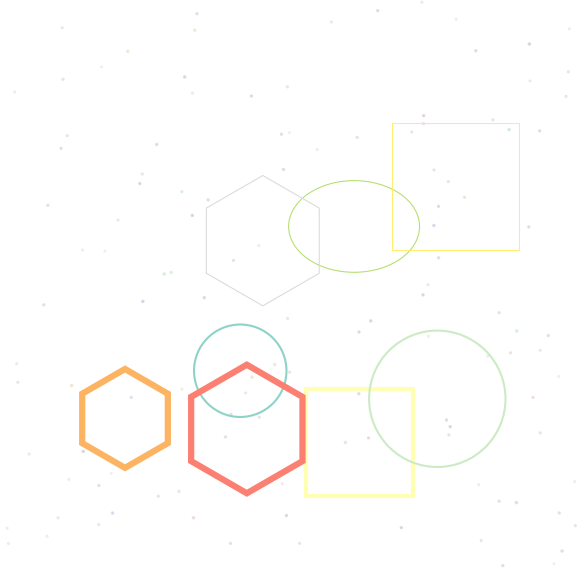[{"shape": "circle", "thickness": 1, "radius": 0.4, "center": [0.416, 0.357]}, {"shape": "square", "thickness": 2, "radius": 0.46, "center": [0.623, 0.233]}, {"shape": "hexagon", "thickness": 3, "radius": 0.56, "center": [0.427, 0.256]}, {"shape": "hexagon", "thickness": 3, "radius": 0.43, "center": [0.216, 0.275]}, {"shape": "oval", "thickness": 0.5, "radius": 0.57, "center": [0.613, 0.607]}, {"shape": "hexagon", "thickness": 0.5, "radius": 0.56, "center": [0.455, 0.582]}, {"shape": "circle", "thickness": 1, "radius": 0.59, "center": [0.757, 0.309]}, {"shape": "square", "thickness": 0.5, "radius": 0.55, "center": [0.789, 0.676]}]